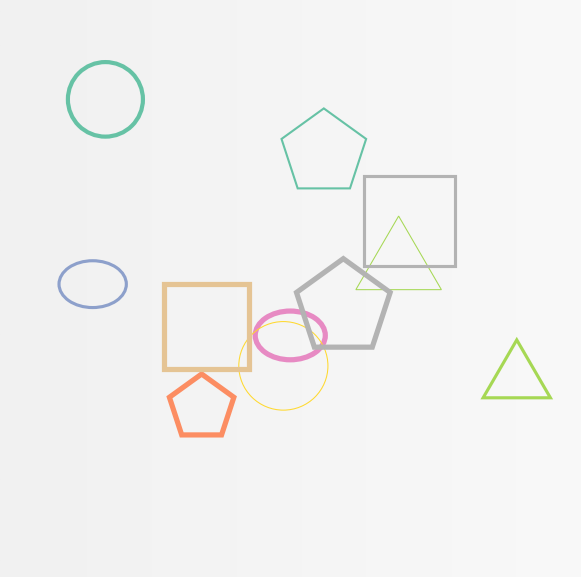[{"shape": "pentagon", "thickness": 1, "radius": 0.38, "center": [0.557, 0.735]}, {"shape": "circle", "thickness": 2, "radius": 0.32, "center": [0.181, 0.827]}, {"shape": "pentagon", "thickness": 2.5, "radius": 0.29, "center": [0.347, 0.293]}, {"shape": "oval", "thickness": 1.5, "radius": 0.29, "center": [0.159, 0.507]}, {"shape": "oval", "thickness": 2.5, "radius": 0.3, "center": [0.499, 0.418]}, {"shape": "triangle", "thickness": 1.5, "radius": 0.33, "center": [0.889, 0.344]}, {"shape": "triangle", "thickness": 0.5, "radius": 0.42, "center": [0.686, 0.54]}, {"shape": "circle", "thickness": 0.5, "radius": 0.38, "center": [0.488, 0.366]}, {"shape": "square", "thickness": 2.5, "radius": 0.37, "center": [0.355, 0.434]}, {"shape": "square", "thickness": 1.5, "radius": 0.39, "center": [0.704, 0.616]}, {"shape": "pentagon", "thickness": 2.5, "radius": 0.42, "center": [0.591, 0.467]}]